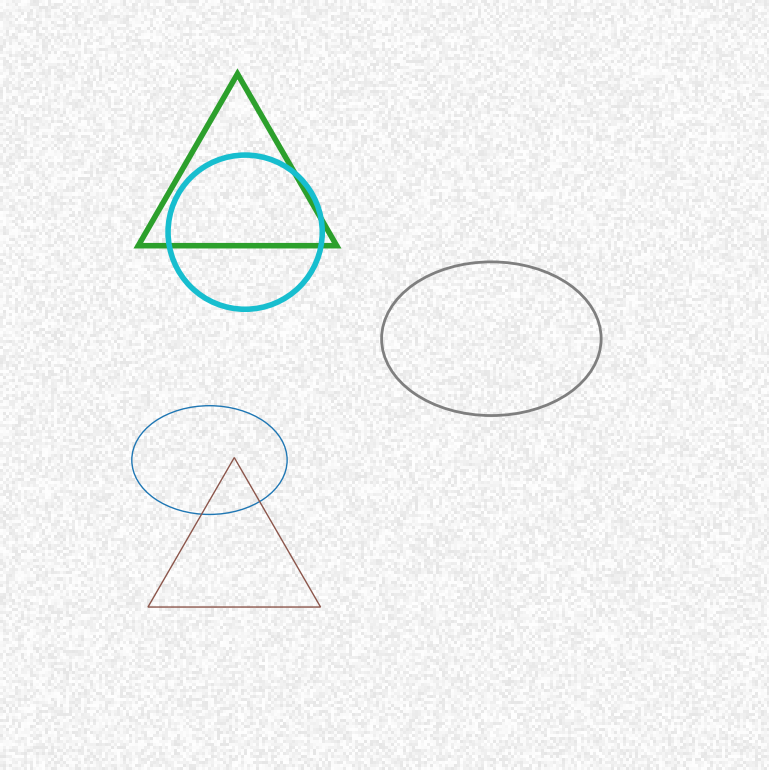[{"shape": "oval", "thickness": 0.5, "radius": 0.5, "center": [0.272, 0.403]}, {"shape": "triangle", "thickness": 2, "radius": 0.74, "center": [0.308, 0.755]}, {"shape": "triangle", "thickness": 0.5, "radius": 0.65, "center": [0.304, 0.276]}, {"shape": "oval", "thickness": 1, "radius": 0.71, "center": [0.638, 0.56]}, {"shape": "circle", "thickness": 2, "radius": 0.5, "center": [0.318, 0.698]}]